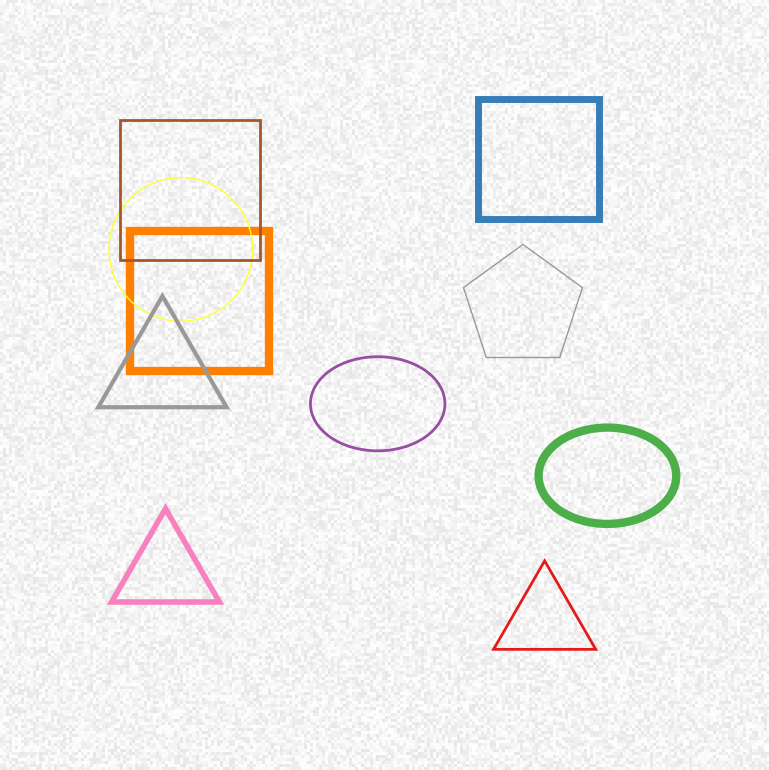[{"shape": "triangle", "thickness": 1, "radius": 0.38, "center": [0.707, 0.195]}, {"shape": "square", "thickness": 2.5, "radius": 0.39, "center": [0.699, 0.794]}, {"shape": "oval", "thickness": 3, "radius": 0.45, "center": [0.789, 0.382]}, {"shape": "oval", "thickness": 1, "radius": 0.44, "center": [0.491, 0.476]}, {"shape": "square", "thickness": 3, "radius": 0.45, "center": [0.259, 0.609]}, {"shape": "circle", "thickness": 0.5, "radius": 0.47, "center": [0.235, 0.676]}, {"shape": "square", "thickness": 1, "radius": 0.45, "center": [0.247, 0.754]}, {"shape": "triangle", "thickness": 2, "radius": 0.4, "center": [0.215, 0.259]}, {"shape": "triangle", "thickness": 1.5, "radius": 0.48, "center": [0.211, 0.519]}, {"shape": "pentagon", "thickness": 0.5, "radius": 0.41, "center": [0.679, 0.601]}]